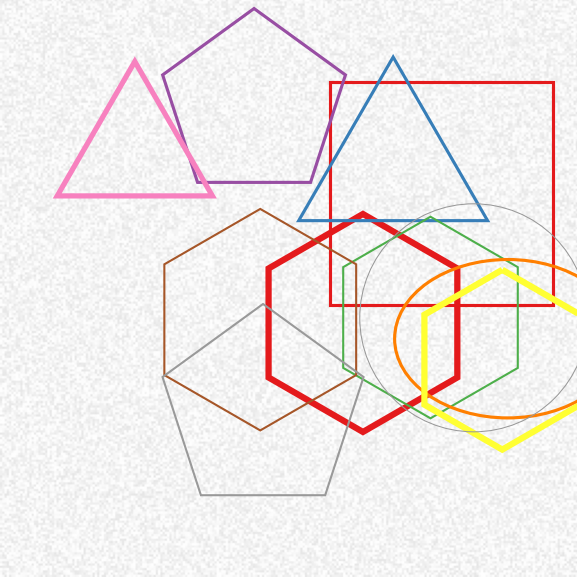[{"shape": "hexagon", "thickness": 3, "radius": 0.94, "center": [0.628, 0.44]}, {"shape": "square", "thickness": 1.5, "radius": 0.97, "center": [0.765, 0.664]}, {"shape": "triangle", "thickness": 1.5, "radius": 0.94, "center": [0.681, 0.711]}, {"shape": "hexagon", "thickness": 1, "radius": 0.87, "center": [0.745, 0.449]}, {"shape": "pentagon", "thickness": 1.5, "radius": 0.83, "center": [0.44, 0.818]}, {"shape": "oval", "thickness": 1.5, "radius": 0.98, "center": [0.879, 0.413]}, {"shape": "hexagon", "thickness": 3, "radius": 0.78, "center": [0.87, 0.376]}, {"shape": "hexagon", "thickness": 1, "radius": 0.96, "center": [0.451, 0.446]}, {"shape": "triangle", "thickness": 2.5, "radius": 0.78, "center": [0.233, 0.737]}, {"shape": "circle", "thickness": 0.5, "radius": 0.99, "center": [0.82, 0.449]}, {"shape": "pentagon", "thickness": 1, "radius": 0.92, "center": [0.455, 0.29]}]